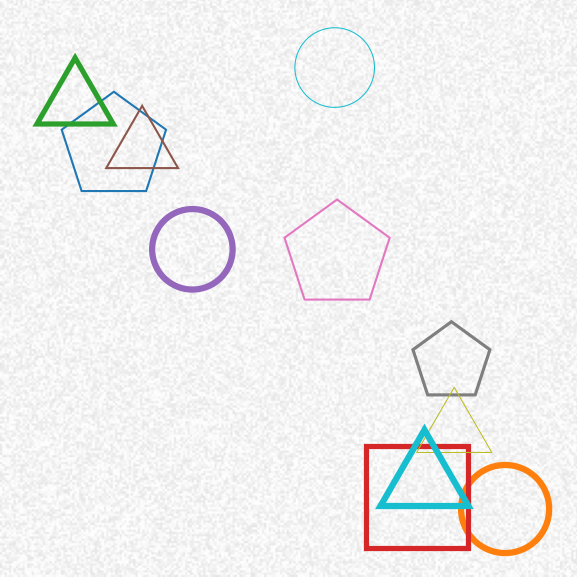[{"shape": "pentagon", "thickness": 1, "radius": 0.48, "center": [0.197, 0.745]}, {"shape": "circle", "thickness": 3, "radius": 0.38, "center": [0.875, 0.118]}, {"shape": "triangle", "thickness": 2.5, "radius": 0.38, "center": [0.13, 0.823]}, {"shape": "square", "thickness": 2.5, "radius": 0.44, "center": [0.722, 0.139]}, {"shape": "circle", "thickness": 3, "radius": 0.35, "center": [0.333, 0.567]}, {"shape": "triangle", "thickness": 1, "radius": 0.36, "center": [0.246, 0.744]}, {"shape": "pentagon", "thickness": 1, "radius": 0.48, "center": [0.584, 0.558]}, {"shape": "pentagon", "thickness": 1.5, "radius": 0.35, "center": [0.782, 0.372]}, {"shape": "triangle", "thickness": 0.5, "radius": 0.38, "center": [0.786, 0.253]}, {"shape": "triangle", "thickness": 3, "radius": 0.44, "center": [0.735, 0.167]}, {"shape": "circle", "thickness": 0.5, "radius": 0.34, "center": [0.58, 0.882]}]